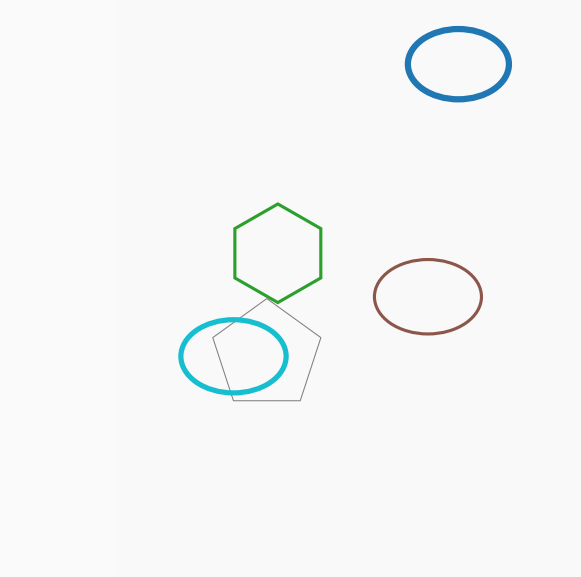[{"shape": "oval", "thickness": 3, "radius": 0.43, "center": [0.789, 0.888]}, {"shape": "hexagon", "thickness": 1.5, "radius": 0.43, "center": [0.478, 0.561]}, {"shape": "oval", "thickness": 1.5, "radius": 0.46, "center": [0.736, 0.485]}, {"shape": "pentagon", "thickness": 0.5, "radius": 0.49, "center": [0.459, 0.384]}, {"shape": "oval", "thickness": 2.5, "radius": 0.45, "center": [0.402, 0.382]}]